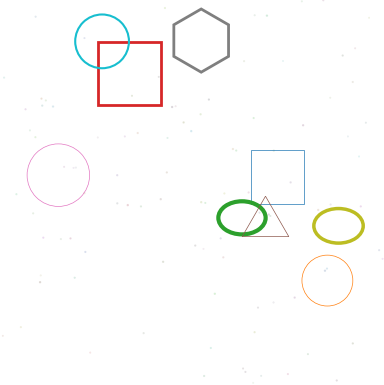[{"shape": "square", "thickness": 0.5, "radius": 0.35, "center": [0.72, 0.541]}, {"shape": "circle", "thickness": 0.5, "radius": 0.33, "center": [0.85, 0.271]}, {"shape": "oval", "thickness": 3, "radius": 0.31, "center": [0.629, 0.434]}, {"shape": "square", "thickness": 2, "radius": 0.41, "center": [0.337, 0.81]}, {"shape": "triangle", "thickness": 0.5, "radius": 0.35, "center": [0.69, 0.42]}, {"shape": "circle", "thickness": 0.5, "radius": 0.41, "center": [0.152, 0.545]}, {"shape": "hexagon", "thickness": 2, "radius": 0.41, "center": [0.523, 0.895]}, {"shape": "oval", "thickness": 2.5, "radius": 0.32, "center": [0.879, 0.413]}, {"shape": "circle", "thickness": 1.5, "radius": 0.35, "center": [0.265, 0.893]}]